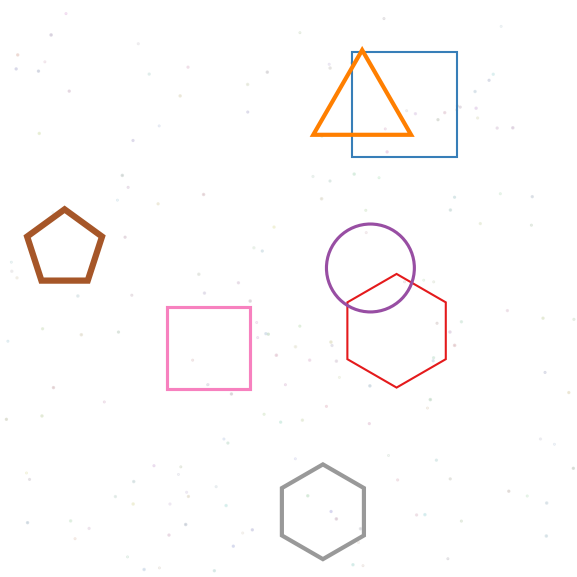[{"shape": "hexagon", "thickness": 1, "radius": 0.49, "center": [0.687, 0.426]}, {"shape": "square", "thickness": 1, "radius": 0.45, "center": [0.701, 0.819]}, {"shape": "circle", "thickness": 1.5, "radius": 0.38, "center": [0.641, 0.535]}, {"shape": "triangle", "thickness": 2, "radius": 0.49, "center": [0.627, 0.815]}, {"shape": "pentagon", "thickness": 3, "radius": 0.34, "center": [0.112, 0.568]}, {"shape": "square", "thickness": 1.5, "radius": 0.36, "center": [0.361, 0.397]}, {"shape": "hexagon", "thickness": 2, "radius": 0.41, "center": [0.559, 0.113]}]